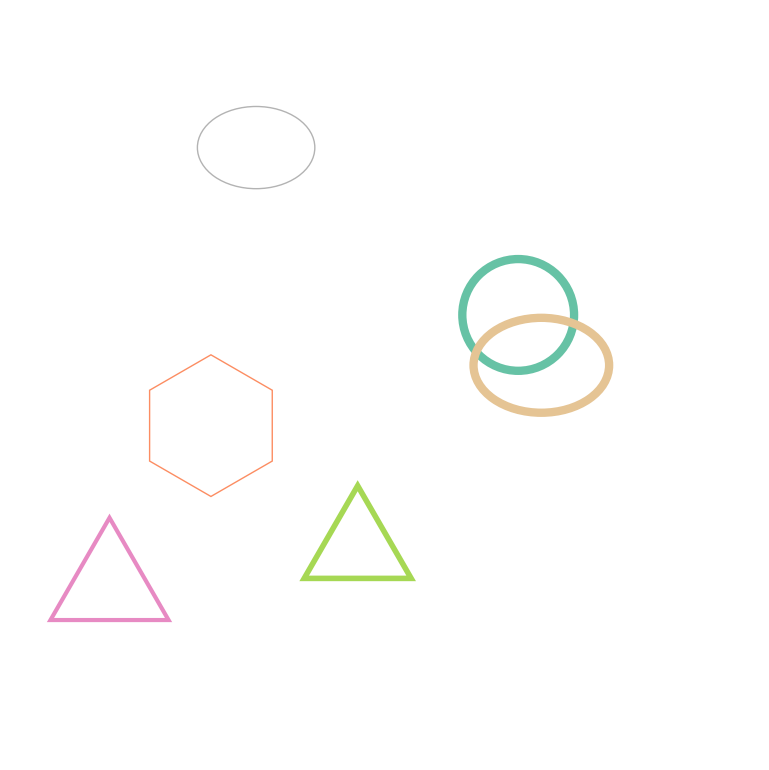[{"shape": "circle", "thickness": 3, "radius": 0.36, "center": [0.673, 0.591]}, {"shape": "hexagon", "thickness": 0.5, "radius": 0.46, "center": [0.274, 0.447]}, {"shape": "triangle", "thickness": 1.5, "radius": 0.44, "center": [0.142, 0.239]}, {"shape": "triangle", "thickness": 2, "radius": 0.4, "center": [0.465, 0.289]}, {"shape": "oval", "thickness": 3, "radius": 0.44, "center": [0.703, 0.526]}, {"shape": "oval", "thickness": 0.5, "radius": 0.38, "center": [0.333, 0.808]}]